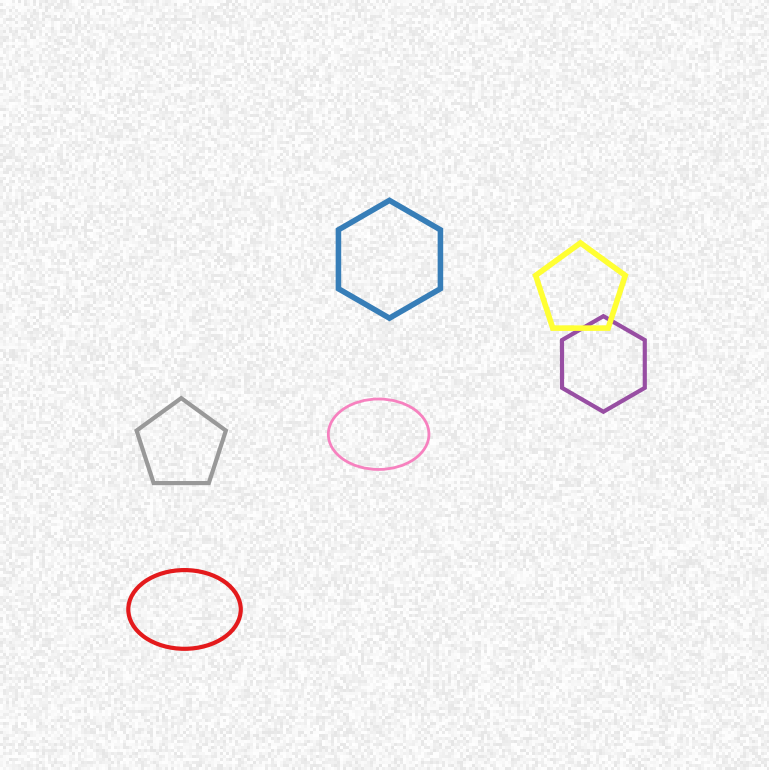[{"shape": "oval", "thickness": 1.5, "radius": 0.37, "center": [0.24, 0.209]}, {"shape": "hexagon", "thickness": 2, "radius": 0.38, "center": [0.506, 0.663]}, {"shape": "hexagon", "thickness": 1.5, "radius": 0.31, "center": [0.784, 0.527]}, {"shape": "pentagon", "thickness": 2, "radius": 0.31, "center": [0.754, 0.623]}, {"shape": "oval", "thickness": 1, "radius": 0.33, "center": [0.492, 0.436]}, {"shape": "pentagon", "thickness": 1.5, "radius": 0.3, "center": [0.235, 0.422]}]